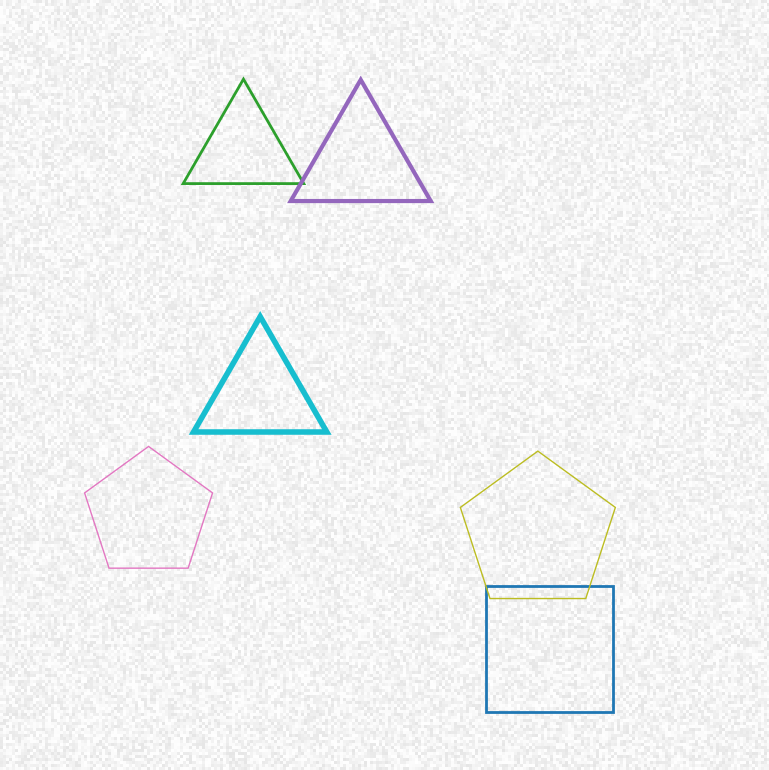[{"shape": "square", "thickness": 1, "radius": 0.41, "center": [0.714, 0.157]}, {"shape": "triangle", "thickness": 1, "radius": 0.45, "center": [0.316, 0.807]}, {"shape": "triangle", "thickness": 1.5, "radius": 0.52, "center": [0.468, 0.791]}, {"shape": "pentagon", "thickness": 0.5, "radius": 0.44, "center": [0.193, 0.333]}, {"shape": "pentagon", "thickness": 0.5, "radius": 0.53, "center": [0.699, 0.308]}, {"shape": "triangle", "thickness": 2, "radius": 0.5, "center": [0.338, 0.489]}]